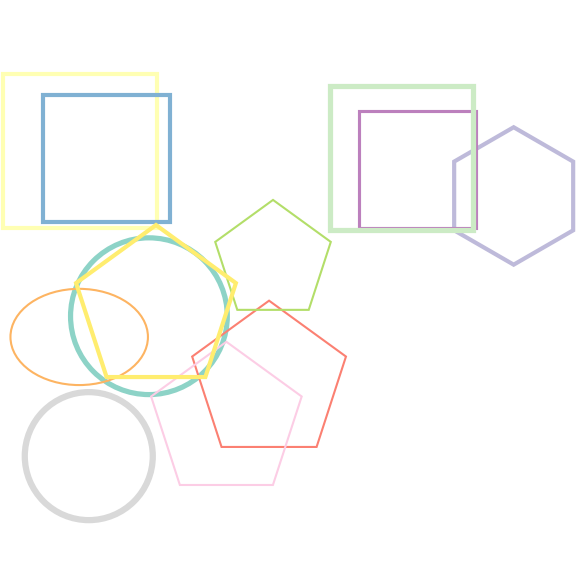[{"shape": "circle", "thickness": 2.5, "radius": 0.68, "center": [0.258, 0.452]}, {"shape": "square", "thickness": 2, "radius": 0.67, "center": [0.139, 0.738]}, {"shape": "hexagon", "thickness": 2, "radius": 0.59, "center": [0.889, 0.66]}, {"shape": "pentagon", "thickness": 1, "radius": 0.7, "center": [0.466, 0.338]}, {"shape": "square", "thickness": 2, "radius": 0.55, "center": [0.185, 0.725]}, {"shape": "oval", "thickness": 1, "radius": 0.6, "center": [0.137, 0.416]}, {"shape": "pentagon", "thickness": 1, "radius": 0.53, "center": [0.473, 0.548]}, {"shape": "pentagon", "thickness": 1, "radius": 0.69, "center": [0.392, 0.27]}, {"shape": "circle", "thickness": 3, "radius": 0.55, "center": [0.154, 0.209]}, {"shape": "square", "thickness": 1.5, "radius": 0.51, "center": [0.723, 0.706]}, {"shape": "square", "thickness": 2.5, "radius": 0.62, "center": [0.695, 0.725]}, {"shape": "pentagon", "thickness": 2, "radius": 0.73, "center": [0.27, 0.464]}]